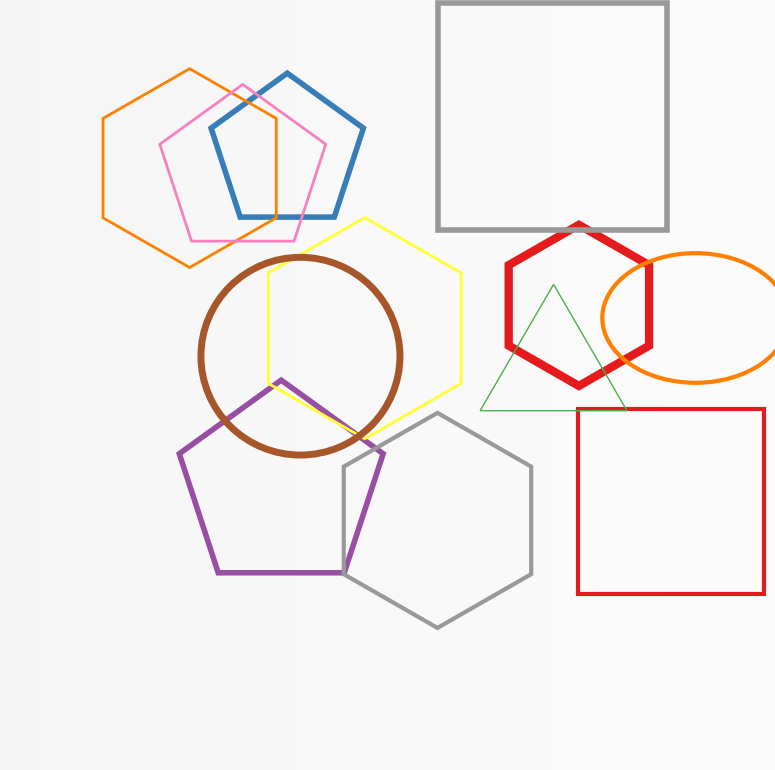[{"shape": "square", "thickness": 1.5, "radius": 0.6, "center": [0.865, 0.349]}, {"shape": "hexagon", "thickness": 3, "radius": 0.52, "center": [0.747, 0.603]}, {"shape": "pentagon", "thickness": 2, "radius": 0.52, "center": [0.371, 0.802]}, {"shape": "triangle", "thickness": 0.5, "radius": 0.55, "center": [0.714, 0.521]}, {"shape": "pentagon", "thickness": 2, "radius": 0.69, "center": [0.363, 0.368]}, {"shape": "hexagon", "thickness": 1, "radius": 0.65, "center": [0.245, 0.782]}, {"shape": "oval", "thickness": 1.5, "radius": 0.6, "center": [0.897, 0.587]}, {"shape": "hexagon", "thickness": 1, "radius": 0.72, "center": [0.471, 0.574]}, {"shape": "circle", "thickness": 2.5, "radius": 0.64, "center": [0.388, 0.537]}, {"shape": "pentagon", "thickness": 1, "radius": 0.56, "center": [0.313, 0.778]}, {"shape": "square", "thickness": 2, "radius": 0.74, "center": [0.713, 0.849]}, {"shape": "hexagon", "thickness": 1.5, "radius": 0.7, "center": [0.564, 0.324]}]